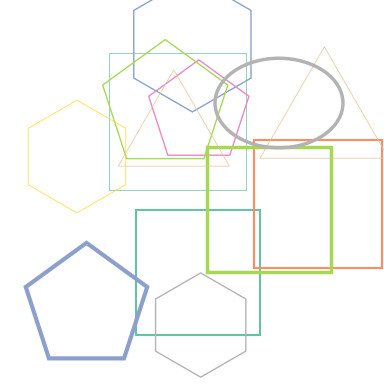[{"shape": "square", "thickness": 1.5, "radius": 0.81, "center": [0.514, 0.292]}, {"shape": "square", "thickness": 0.5, "radius": 0.89, "center": [0.461, 0.684]}, {"shape": "square", "thickness": 1.5, "radius": 0.83, "center": [0.826, 0.47]}, {"shape": "pentagon", "thickness": 3, "radius": 0.83, "center": [0.225, 0.203]}, {"shape": "hexagon", "thickness": 1, "radius": 0.88, "center": [0.5, 0.885]}, {"shape": "pentagon", "thickness": 1, "radius": 0.68, "center": [0.516, 0.708]}, {"shape": "square", "thickness": 2.5, "radius": 0.81, "center": [0.698, 0.456]}, {"shape": "pentagon", "thickness": 1, "radius": 0.85, "center": [0.429, 0.726]}, {"shape": "hexagon", "thickness": 0.5, "radius": 0.73, "center": [0.2, 0.593]}, {"shape": "triangle", "thickness": 0.5, "radius": 0.83, "center": [0.451, 0.652]}, {"shape": "triangle", "thickness": 0.5, "radius": 0.96, "center": [0.842, 0.686]}, {"shape": "oval", "thickness": 2.5, "radius": 0.83, "center": [0.725, 0.732]}, {"shape": "hexagon", "thickness": 1, "radius": 0.68, "center": [0.521, 0.156]}]